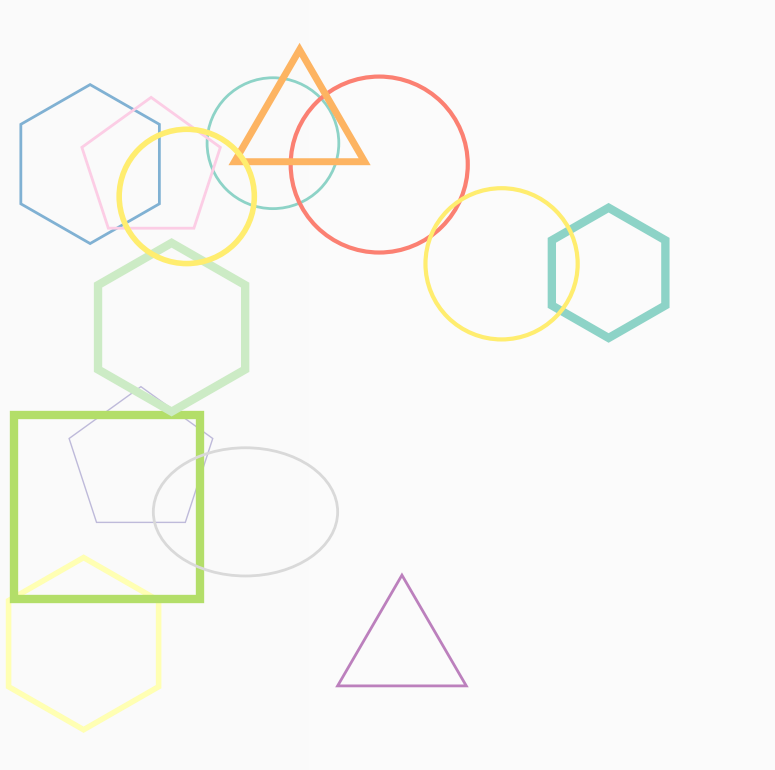[{"shape": "circle", "thickness": 1, "radius": 0.42, "center": [0.352, 0.814]}, {"shape": "hexagon", "thickness": 3, "radius": 0.42, "center": [0.785, 0.646]}, {"shape": "hexagon", "thickness": 2, "radius": 0.56, "center": [0.108, 0.164]}, {"shape": "pentagon", "thickness": 0.5, "radius": 0.49, "center": [0.182, 0.4]}, {"shape": "circle", "thickness": 1.5, "radius": 0.57, "center": [0.489, 0.786]}, {"shape": "hexagon", "thickness": 1, "radius": 0.52, "center": [0.116, 0.787]}, {"shape": "triangle", "thickness": 2.5, "radius": 0.48, "center": [0.387, 0.838]}, {"shape": "square", "thickness": 3, "radius": 0.6, "center": [0.138, 0.341]}, {"shape": "pentagon", "thickness": 1, "radius": 0.47, "center": [0.195, 0.78]}, {"shape": "oval", "thickness": 1, "radius": 0.59, "center": [0.317, 0.335]}, {"shape": "triangle", "thickness": 1, "radius": 0.48, "center": [0.519, 0.157]}, {"shape": "hexagon", "thickness": 3, "radius": 0.55, "center": [0.221, 0.575]}, {"shape": "circle", "thickness": 2, "radius": 0.44, "center": [0.241, 0.745]}, {"shape": "circle", "thickness": 1.5, "radius": 0.49, "center": [0.647, 0.657]}]